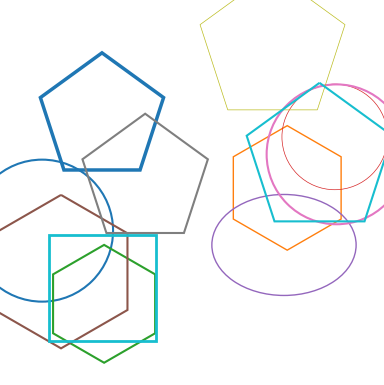[{"shape": "circle", "thickness": 1.5, "radius": 0.92, "center": [0.109, 0.401]}, {"shape": "pentagon", "thickness": 2.5, "radius": 0.84, "center": [0.265, 0.695]}, {"shape": "hexagon", "thickness": 1, "radius": 0.81, "center": [0.746, 0.512]}, {"shape": "hexagon", "thickness": 1.5, "radius": 0.77, "center": [0.27, 0.211]}, {"shape": "circle", "thickness": 0.5, "radius": 0.69, "center": [0.869, 0.644]}, {"shape": "oval", "thickness": 1, "radius": 0.94, "center": [0.738, 0.364]}, {"shape": "hexagon", "thickness": 1.5, "radius": 1.0, "center": [0.159, 0.294]}, {"shape": "circle", "thickness": 1.5, "radius": 0.91, "center": [0.874, 0.599]}, {"shape": "pentagon", "thickness": 1.5, "radius": 0.86, "center": [0.377, 0.533]}, {"shape": "pentagon", "thickness": 0.5, "radius": 0.99, "center": [0.708, 0.875]}, {"shape": "square", "thickness": 2, "radius": 0.69, "center": [0.266, 0.252]}, {"shape": "pentagon", "thickness": 1.5, "radius": 0.99, "center": [0.83, 0.586]}]